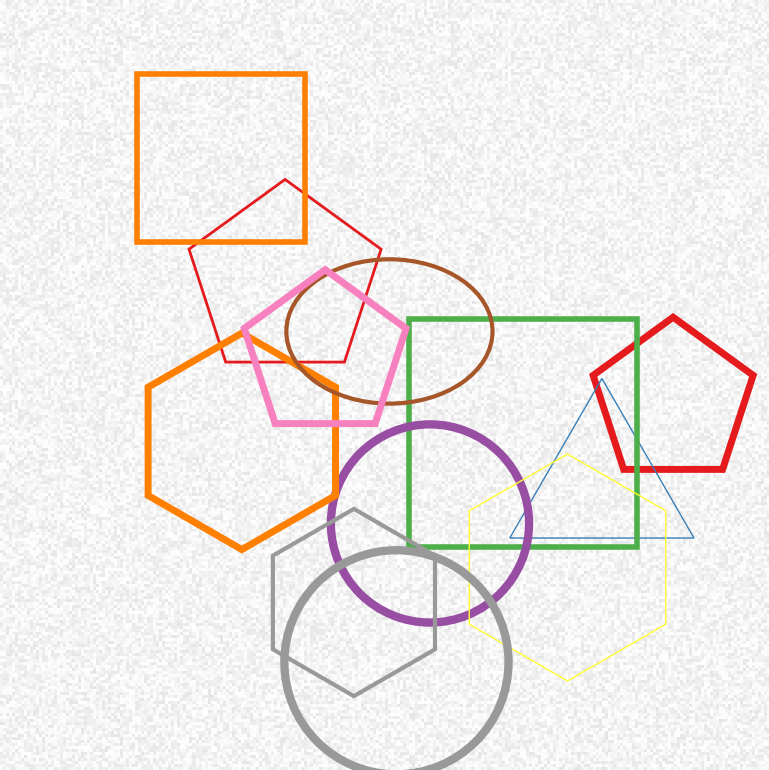[{"shape": "pentagon", "thickness": 2.5, "radius": 0.55, "center": [0.874, 0.479]}, {"shape": "pentagon", "thickness": 1, "radius": 0.66, "center": [0.37, 0.636]}, {"shape": "triangle", "thickness": 0.5, "radius": 0.69, "center": [0.782, 0.37]}, {"shape": "square", "thickness": 2, "radius": 0.74, "center": [0.679, 0.438]}, {"shape": "circle", "thickness": 3, "radius": 0.64, "center": [0.558, 0.32]}, {"shape": "hexagon", "thickness": 2.5, "radius": 0.7, "center": [0.314, 0.427]}, {"shape": "square", "thickness": 2, "radius": 0.55, "center": [0.287, 0.795]}, {"shape": "hexagon", "thickness": 0.5, "radius": 0.74, "center": [0.737, 0.263]}, {"shape": "oval", "thickness": 1.5, "radius": 0.67, "center": [0.506, 0.57]}, {"shape": "pentagon", "thickness": 2.5, "radius": 0.55, "center": [0.422, 0.539]}, {"shape": "hexagon", "thickness": 1.5, "radius": 0.61, "center": [0.46, 0.218]}, {"shape": "circle", "thickness": 3, "radius": 0.73, "center": [0.515, 0.14]}]